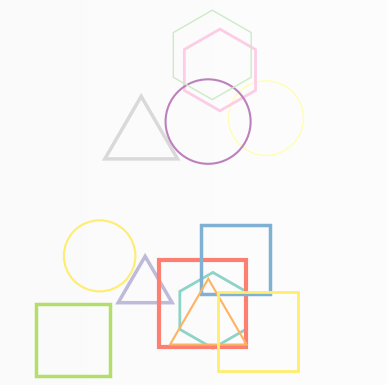[{"shape": "hexagon", "thickness": 2, "radius": 0.49, "center": [0.549, 0.194]}, {"shape": "circle", "thickness": 1, "radius": 0.48, "center": [0.686, 0.693]}, {"shape": "triangle", "thickness": 2.5, "radius": 0.4, "center": [0.375, 0.254]}, {"shape": "square", "thickness": 3, "radius": 0.56, "center": [0.522, 0.211]}, {"shape": "square", "thickness": 2.5, "radius": 0.45, "center": [0.607, 0.325]}, {"shape": "triangle", "thickness": 1.5, "radius": 0.57, "center": [0.538, 0.162]}, {"shape": "square", "thickness": 2.5, "radius": 0.47, "center": [0.188, 0.117]}, {"shape": "hexagon", "thickness": 2, "radius": 0.53, "center": [0.568, 0.818]}, {"shape": "triangle", "thickness": 2.5, "radius": 0.54, "center": [0.364, 0.641]}, {"shape": "circle", "thickness": 1.5, "radius": 0.55, "center": [0.537, 0.684]}, {"shape": "hexagon", "thickness": 1, "radius": 0.58, "center": [0.548, 0.857]}, {"shape": "square", "thickness": 2, "radius": 0.52, "center": [0.666, 0.139]}, {"shape": "circle", "thickness": 1.5, "radius": 0.46, "center": [0.257, 0.335]}]